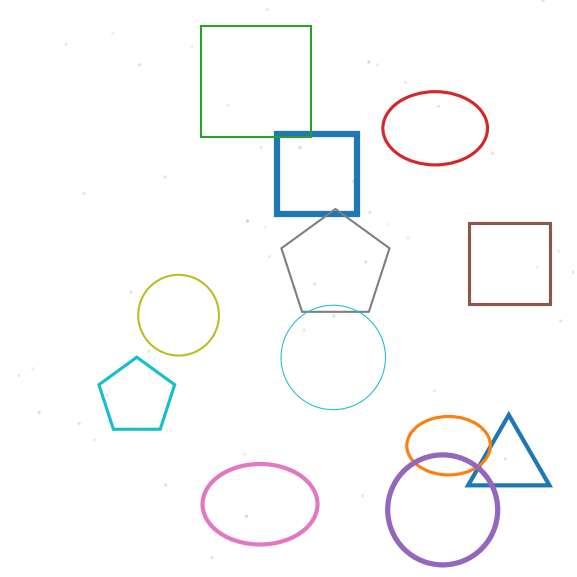[{"shape": "triangle", "thickness": 2, "radius": 0.41, "center": [0.881, 0.199]}, {"shape": "square", "thickness": 3, "radius": 0.35, "center": [0.549, 0.698]}, {"shape": "oval", "thickness": 1.5, "radius": 0.36, "center": [0.777, 0.227]}, {"shape": "square", "thickness": 1, "radius": 0.48, "center": [0.443, 0.858]}, {"shape": "oval", "thickness": 1.5, "radius": 0.45, "center": [0.754, 0.777]}, {"shape": "circle", "thickness": 2.5, "radius": 0.48, "center": [0.767, 0.116]}, {"shape": "square", "thickness": 1.5, "radius": 0.35, "center": [0.882, 0.543]}, {"shape": "oval", "thickness": 2, "radius": 0.5, "center": [0.45, 0.126]}, {"shape": "pentagon", "thickness": 1, "radius": 0.49, "center": [0.581, 0.539]}, {"shape": "circle", "thickness": 1, "radius": 0.35, "center": [0.309, 0.453]}, {"shape": "circle", "thickness": 0.5, "radius": 0.45, "center": [0.577, 0.38]}, {"shape": "pentagon", "thickness": 1.5, "radius": 0.34, "center": [0.237, 0.312]}]